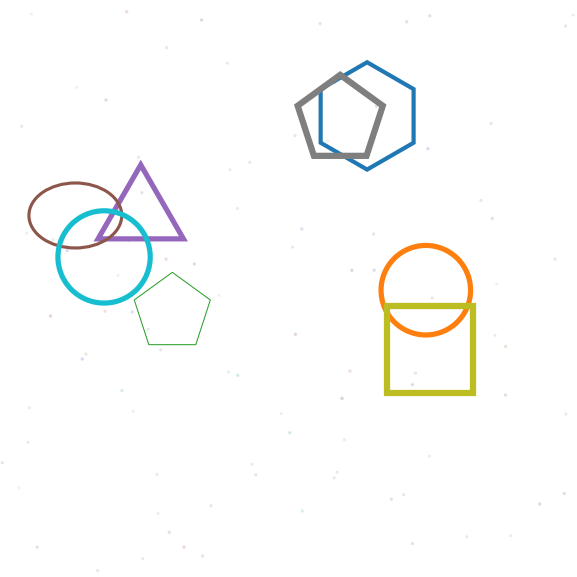[{"shape": "hexagon", "thickness": 2, "radius": 0.46, "center": [0.636, 0.798]}, {"shape": "circle", "thickness": 2.5, "radius": 0.39, "center": [0.737, 0.497]}, {"shape": "pentagon", "thickness": 0.5, "radius": 0.35, "center": [0.298, 0.458]}, {"shape": "triangle", "thickness": 2.5, "radius": 0.43, "center": [0.244, 0.628]}, {"shape": "oval", "thickness": 1.5, "radius": 0.4, "center": [0.13, 0.626]}, {"shape": "pentagon", "thickness": 3, "radius": 0.39, "center": [0.589, 0.792]}, {"shape": "square", "thickness": 3, "radius": 0.38, "center": [0.745, 0.394]}, {"shape": "circle", "thickness": 2.5, "radius": 0.4, "center": [0.18, 0.554]}]